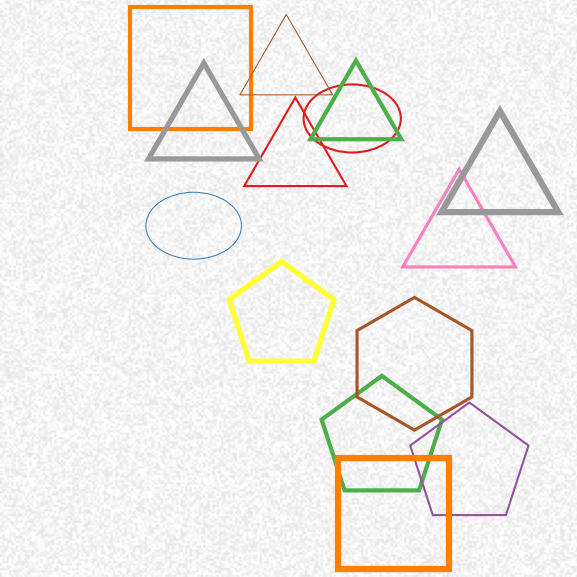[{"shape": "triangle", "thickness": 1, "radius": 0.51, "center": [0.511, 0.728]}, {"shape": "oval", "thickness": 1, "radius": 0.42, "center": [0.61, 0.794]}, {"shape": "oval", "thickness": 0.5, "radius": 0.41, "center": [0.335, 0.608]}, {"shape": "pentagon", "thickness": 2, "radius": 0.55, "center": [0.661, 0.239]}, {"shape": "triangle", "thickness": 2, "radius": 0.45, "center": [0.616, 0.803]}, {"shape": "pentagon", "thickness": 1, "radius": 0.54, "center": [0.813, 0.194]}, {"shape": "square", "thickness": 3, "radius": 0.48, "center": [0.681, 0.11]}, {"shape": "square", "thickness": 2, "radius": 0.53, "center": [0.33, 0.881]}, {"shape": "pentagon", "thickness": 2.5, "radius": 0.48, "center": [0.488, 0.451]}, {"shape": "triangle", "thickness": 0.5, "radius": 0.46, "center": [0.496, 0.881]}, {"shape": "hexagon", "thickness": 1.5, "radius": 0.57, "center": [0.718, 0.369]}, {"shape": "triangle", "thickness": 1.5, "radius": 0.56, "center": [0.795, 0.593]}, {"shape": "triangle", "thickness": 3, "radius": 0.58, "center": [0.866, 0.69]}, {"shape": "triangle", "thickness": 2.5, "radius": 0.55, "center": [0.353, 0.779]}]